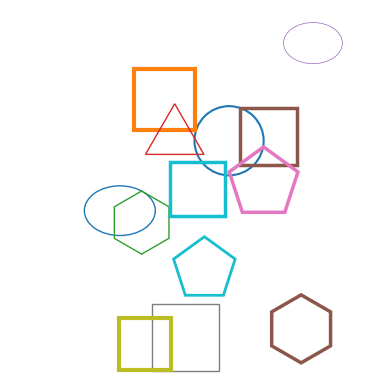[{"shape": "circle", "thickness": 1.5, "radius": 0.45, "center": [0.595, 0.634]}, {"shape": "oval", "thickness": 1, "radius": 0.46, "center": [0.311, 0.453]}, {"shape": "square", "thickness": 3, "radius": 0.4, "center": [0.428, 0.742]}, {"shape": "hexagon", "thickness": 1, "radius": 0.41, "center": [0.368, 0.422]}, {"shape": "triangle", "thickness": 1, "radius": 0.44, "center": [0.454, 0.643]}, {"shape": "oval", "thickness": 0.5, "radius": 0.38, "center": [0.813, 0.888]}, {"shape": "hexagon", "thickness": 2.5, "radius": 0.44, "center": [0.782, 0.146]}, {"shape": "square", "thickness": 2.5, "radius": 0.37, "center": [0.697, 0.646]}, {"shape": "pentagon", "thickness": 2.5, "radius": 0.47, "center": [0.685, 0.525]}, {"shape": "square", "thickness": 1, "radius": 0.43, "center": [0.482, 0.124]}, {"shape": "square", "thickness": 3, "radius": 0.34, "center": [0.377, 0.106]}, {"shape": "square", "thickness": 2.5, "radius": 0.36, "center": [0.512, 0.509]}, {"shape": "pentagon", "thickness": 2, "radius": 0.42, "center": [0.531, 0.301]}]